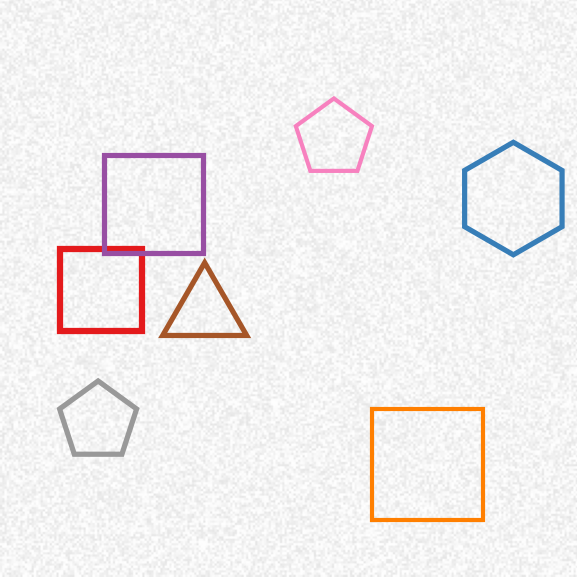[{"shape": "square", "thickness": 3, "radius": 0.36, "center": [0.175, 0.496]}, {"shape": "hexagon", "thickness": 2.5, "radius": 0.49, "center": [0.889, 0.655]}, {"shape": "square", "thickness": 2.5, "radius": 0.43, "center": [0.266, 0.646]}, {"shape": "square", "thickness": 2, "radius": 0.48, "center": [0.741, 0.194]}, {"shape": "triangle", "thickness": 2.5, "radius": 0.42, "center": [0.354, 0.46]}, {"shape": "pentagon", "thickness": 2, "radius": 0.35, "center": [0.578, 0.759]}, {"shape": "pentagon", "thickness": 2.5, "radius": 0.35, "center": [0.17, 0.269]}]